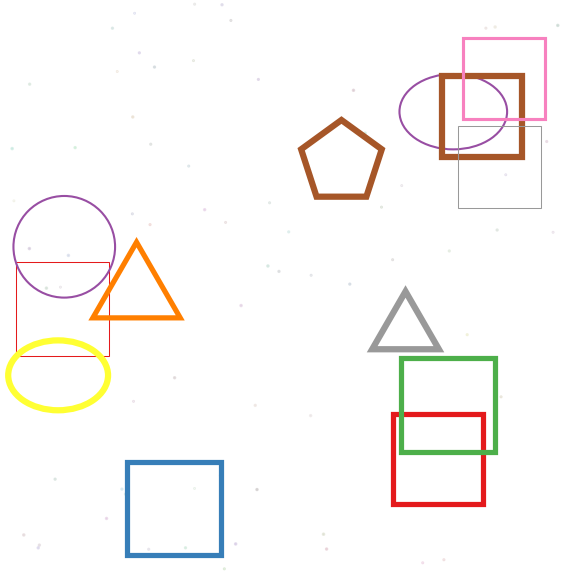[{"shape": "square", "thickness": 2.5, "radius": 0.39, "center": [0.758, 0.204]}, {"shape": "square", "thickness": 0.5, "radius": 0.4, "center": [0.108, 0.464]}, {"shape": "square", "thickness": 2.5, "radius": 0.4, "center": [0.301, 0.118]}, {"shape": "square", "thickness": 2.5, "radius": 0.41, "center": [0.776, 0.298]}, {"shape": "oval", "thickness": 1, "radius": 0.47, "center": [0.785, 0.806]}, {"shape": "circle", "thickness": 1, "radius": 0.44, "center": [0.111, 0.572]}, {"shape": "triangle", "thickness": 2.5, "radius": 0.44, "center": [0.236, 0.492]}, {"shape": "oval", "thickness": 3, "radius": 0.43, "center": [0.101, 0.349]}, {"shape": "square", "thickness": 3, "radius": 0.35, "center": [0.834, 0.797]}, {"shape": "pentagon", "thickness": 3, "radius": 0.37, "center": [0.591, 0.718]}, {"shape": "square", "thickness": 1.5, "radius": 0.35, "center": [0.873, 0.864]}, {"shape": "square", "thickness": 0.5, "radius": 0.36, "center": [0.865, 0.71]}, {"shape": "triangle", "thickness": 3, "radius": 0.33, "center": [0.702, 0.428]}]